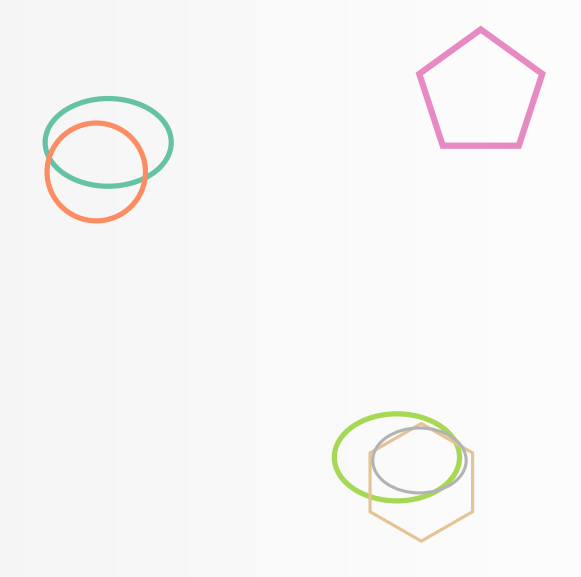[{"shape": "oval", "thickness": 2.5, "radius": 0.54, "center": [0.186, 0.753]}, {"shape": "circle", "thickness": 2.5, "radius": 0.42, "center": [0.166, 0.701]}, {"shape": "pentagon", "thickness": 3, "radius": 0.56, "center": [0.827, 0.837]}, {"shape": "oval", "thickness": 2.5, "radius": 0.54, "center": [0.683, 0.207]}, {"shape": "hexagon", "thickness": 1.5, "radius": 0.51, "center": [0.725, 0.164]}, {"shape": "oval", "thickness": 1.5, "radius": 0.4, "center": [0.722, 0.202]}]